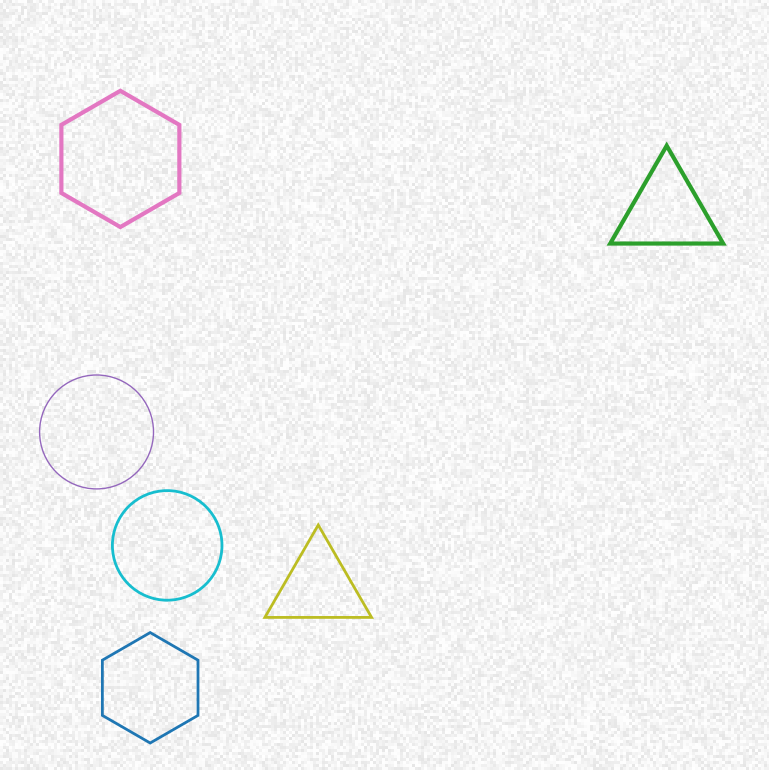[{"shape": "hexagon", "thickness": 1, "radius": 0.36, "center": [0.195, 0.107]}, {"shape": "triangle", "thickness": 1.5, "radius": 0.42, "center": [0.866, 0.726]}, {"shape": "circle", "thickness": 0.5, "radius": 0.37, "center": [0.125, 0.439]}, {"shape": "hexagon", "thickness": 1.5, "radius": 0.44, "center": [0.156, 0.794]}, {"shape": "triangle", "thickness": 1, "radius": 0.4, "center": [0.413, 0.238]}, {"shape": "circle", "thickness": 1, "radius": 0.36, "center": [0.217, 0.292]}]